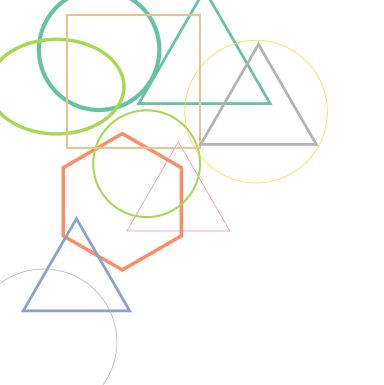[{"shape": "triangle", "thickness": 2, "radius": 0.98, "center": [0.531, 0.829]}, {"shape": "circle", "thickness": 3, "radius": 0.78, "center": [0.257, 0.871]}, {"shape": "hexagon", "thickness": 2.5, "radius": 0.89, "center": [0.318, 0.476]}, {"shape": "triangle", "thickness": 2, "radius": 0.8, "center": [0.199, 0.272]}, {"shape": "triangle", "thickness": 0.5, "radius": 0.77, "center": [0.463, 0.477]}, {"shape": "oval", "thickness": 2.5, "radius": 0.88, "center": [0.146, 0.775]}, {"shape": "circle", "thickness": 1.5, "radius": 0.69, "center": [0.381, 0.575]}, {"shape": "circle", "thickness": 0.5, "radius": 0.93, "center": [0.665, 0.71]}, {"shape": "square", "thickness": 1.5, "radius": 0.87, "center": [0.347, 0.789]}, {"shape": "triangle", "thickness": 2, "radius": 0.87, "center": [0.671, 0.712]}, {"shape": "circle", "thickness": 0.5, "radius": 0.95, "center": [0.114, 0.111]}]